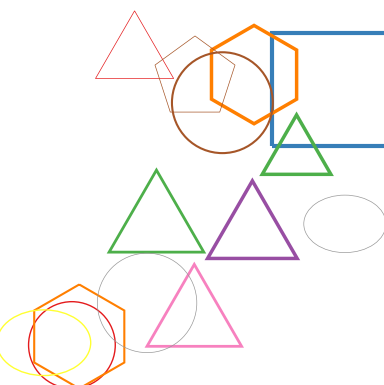[{"shape": "circle", "thickness": 1, "radius": 0.56, "center": [0.187, 0.104]}, {"shape": "triangle", "thickness": 0.5, "radius": 0.59, "center": [0.35, 0.855]}, {"shape": "square", "thickness": 3, "radius": 0.74, "center": [0.854, 0.768]}, {"shape": "triangle", "thickness": 2, "radius": 0.71, "center": [0.406, 0.416]}, {"shape": "triangle", "thickness": 2.5, "radius": 0.51, "center": [0.77, 0.599]}, {"shape": "triangle", "thickness": 2.5, "radius": 0.67, "center": [0.655, 0.396]}, {"shape": "hexagon", "thickness": 2.5, "radius": 0.64, "center": [0.66, 0.806]}, {"shape": "hexagon", "thickness": 1.5, "radius": 0.68, "center": [0.206, 0.126]}, {"shape": "oval", "thickness": 1, "radius": 0.61, "center": [0.114, 0.11]}, {"shape": "circle", "thickness": 1.5, "radius": 0.65, "center": [0.578, 0.733]}, {"shape": "pentagon", "thickness": 0.5, "radius": 0.55, "center": [0.506, 0.797]}, {"shape": "triangle", "thickness": 2, "radius": 0.71, "center": [0.505, 0.171]}, {"shape": "oval", "thickness": 0.5, "radius": 0.53, "center": [0.896, 0.419]}, {"shape": "circle", "thickness": 0.5, "radius": 0.65, "center": [0.382, 0.213]}]